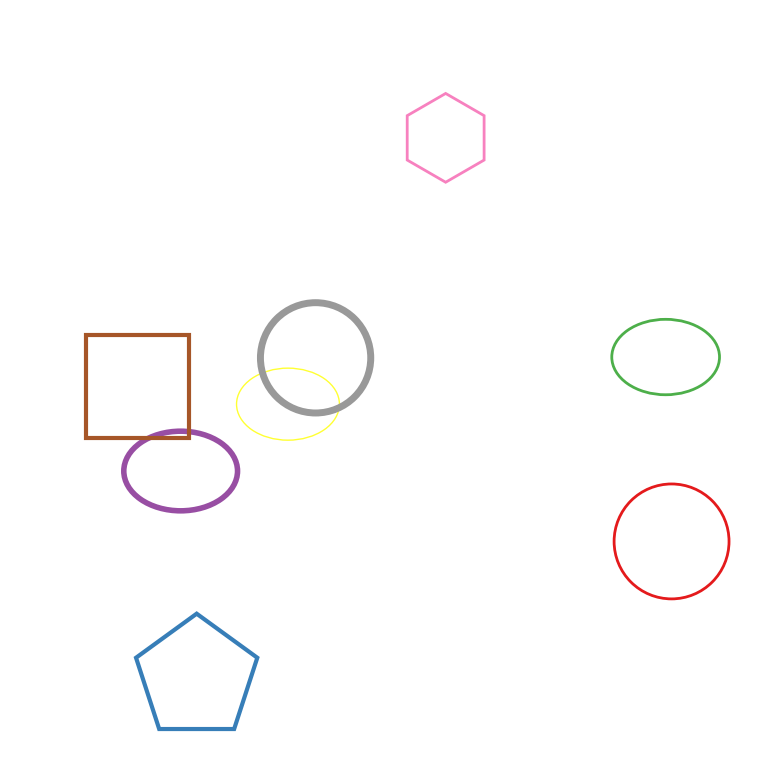[{"shape": "circle", "thickness": 1, "radius": 0.37, "center": [0.872, 0.297]}, {"shape": "pentagon", "thickness": 1.5, "radius": 0.41, "center": [0.255, 0.12]}, {"shape": "oval", "thickness": 1, "radius": 0.35, "center": [0.864, 0.536]}, {"shape": "oval", "thickness": 2, "radius": 0.37, "center": [0.235, 0.388]}, {"shape": "oval", "thickness": 0.5, "radius": 0.33, "center": [0.374, 0.475]}, {"shape": "square", "thickness": 1.5, "radius": 0.33, "center": [0.179, 0.498]}, {"shape": "hexagon", "thickness": 1, "radius": 0.29, "center": [0.579, 0.821]}, {"shape": "circle", "thickness": 2.5, "radius": 0.36, "center": [0.41, 0.535]}]